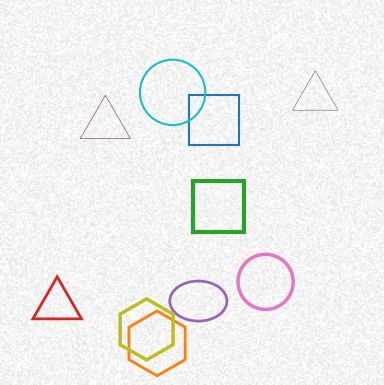[{"shape": "square", "thickness": 1.5, "radius": 0.33, "center": [0.555, 0.689]}, {"shape": "hexagon", "thickness": 2, "radius": 0.42, "center": [0.408, 0.108]}, {"shape": "square", "thickness": 3, "radius": 0.33, "center": [0.567, 0.464]}, {"shape": "triangle", "thickness": 2, "radius": 0.36, "center": [0.148, 0.208]}, {"shape": "oval", "thickness": 2, "radius": 0.37, "center": [0.515, 0.218]}, {"shape": "triangle", "thickness": 0.5, "radius": 0.38, "center": [0.274, 0.677]}, {"shape": "circle", "thickness": 2.5, "radius": 0.36, "center": [0.69, 0.268]}, {"shape": "triangle", "thickness": 0.5, "radius": 0.34, "center": [0.819, 0.748]}, {"shape": "hexagon", "thickness": 2.5, "radius": 0.4, "center": [0.381, 0.144]}, {"shape": "circle", "thickness": 1.5, "radius": 0.42, "center": [0.448, 0.76]}]